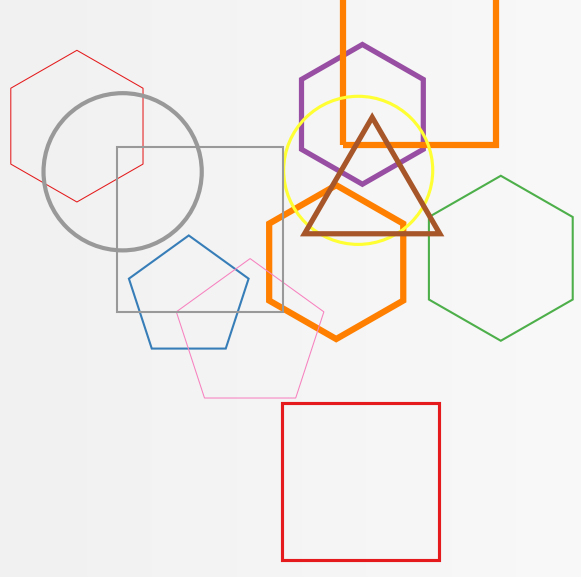[{"shape": "square", "thickness": 1.5, "radius": 0.68, "center": [0.62, 0.165]}, {"shape": "hexagon", "thickness": 0.5, "radius": 0.66, "center": [0.132, 0.781]}, {"shape": "pentagon", "thickness": 1, "radius": 0.54, "center": [0.325, 0.483]}, {"shape": "hexagon", "thickness": 1, "radius": 0.71, "center": [0.862, 0.552]}, {"shape": "hexagon", "thickness": 2.5, "radius": 0.6, "center": [0.623, 0.801]}, {"shape": "hexagon", "thickness": 3, "radius": 0.67, "center": [0.578, 0.545]}, {"shape": "square", "thickness": 3, "radius": 0.66, "center": [0.722, 0.879]}, {"shape": "circle", "thickness": 1.5, "radius": 0.64, "center": [0.616, 0.704]}, {"shape": "triangle", "thickness": 2.5, "radius": 0.67, "center": [0.64, 0.662]}, {"shape": "pentagon", "thickness": 0.5, "radius": 0.67, "center": [0.43, 0.418]}, {"shape": "square", "thickness": 1, "radius": 0.71, "center": [0.345, 0.601]}, {"shape": "circle", "thickness": 2, "radius": 0.68, "center": [0.211, 0.702]}]